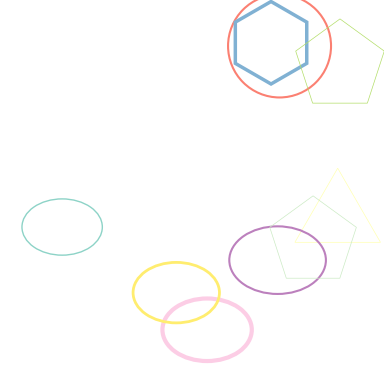[{"shape": "oval", "thickness": 1, "radius": 0.52, "center": [0.161, 0.41]}, {"shape": "triangle", "thickness": 0.5, "radius": 0.64, "center": [0.877, 0.435]}, {"shape": "circle", "thickness": 1.5, "radius": 0.67, "center": [0.726, 0.881]}, {"shape": "hexagon", "thickness": 2.5, "radius": 0.54, "center": [0.704, 0.889]}, {"shape": "pentagon", "thickness": 0.5, "radius": 0.6, "center": [0.883, 0.83]}, {"shape": "oval", "thickness": 3, "radius": 0.58, "center": [0.538, 0.143]}, {"shape": "oval", "thickness": 1.5, "radius": 0.63, "center": [0.721, 0.324]}, {"shape": "pentagon", "thickness": 0.5, "radius": 0.59, "center": [0.813, 0.373]}, {"shape": "oval", "thickness": 2, "radius": 0.56, "center": [0.458, 0.24]}]